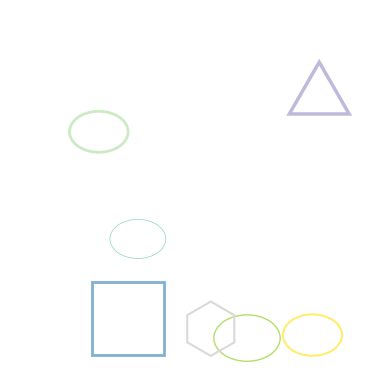[{"shape": "oval", "thickness": 0.5, "radius": 0.36, "center": [0.358, 0.379]}, {"shape": "triangle", "thickness": 2.5, "radius": 0.45, "center": [0.829, 0.749]}, {"shape": "square", "thickness": 2, "radius": 0.47, "center": [0.332, 0.173]}, {"shape": "oval", "thickness": 1, "radius": 0.43, "center": [0.642, 0.122]}, {"shape": "hexagon", "thickness": 1.5, "radius": 0.35, "center": [0.548, 0.146]}, {"shape": "oval", "thickness": 2, "radius": 0.38, "center": [0.257, 0.658]}, {"shape": "oval", "thickness": 1.5, "radius": 0.38, "center": [0.812, 0.13]}]